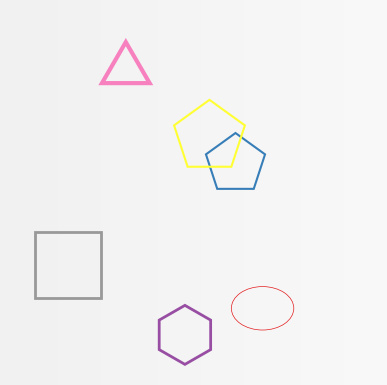[{"shape": "oval", "thickness": 0.5, "radius": 0.4, "center": [0.678, 0.199]}, {"shape": "pentagon", "thickness": 1.5, "radius": 0.4, "center": [0.608, 0.574]}, {"shape": "hexagon", "thickness": 2, "radius": 0.38, "center": [0.477, 0.13]}, {"shape": "pentagon", "thickness": 1.5, "radius": 0.48, "center": [0.541, 0.645]}, {"shape": "triangle", "thickness": 3, "radius": 0.36, "center": [0.325, 0.82]}, {"shape": "square", "thickness": 2, "radius": 0.43, "center": [0.175, 0.312]}]